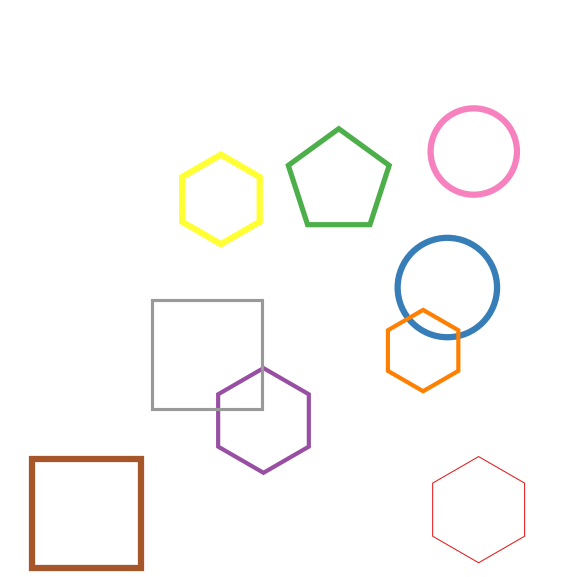[{"shape": "hexagon", "thickness": 0.5, "radius": 0.46, "center": [0.829, 0.117]}, {"shape": "circle", "thickness": 3, "radius": 0.43, "center": [0.775, 0.501]}, {"shape": "pentagon", "thickness": 2.5, "radius": 0.46, "center": [0.587, 0.684]}, {"shape": "hexagon", "thickness": 2, "radius": 0.45, "center": [0.456, 0.271]}, {"shape": "hexagon", "thickness": 2, "radius": 0.35, "center": [0.733, 0.392]}, {"shape": "hexagon", "thickness": 3, "radius": 0.39, "center": [0.383, 0.654]}, {"shape": "square", "thickness": 3, "radius": 0.47, "center": [0.15, 0.11]}, {"shape": "circle", "thickness": 3, "radius": 0.37, "center": [0.82, 0.737]}, {"shape": "square", "thickness": 1.5, "radius": 0.47, "center": [0.359, 0.385]}]